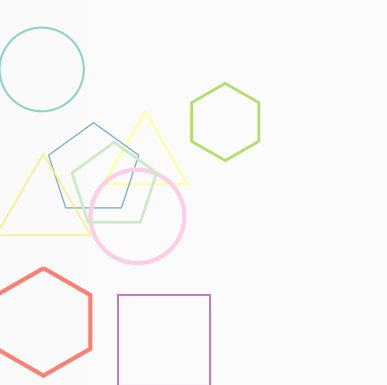[{"shape": "circle", "thickness": 1.5, "radius": 0.54, "center": [0.108, 0.82]}, {"shape": "triangle", "thickness": 2, "radius": 0.63, "center": [0.375, 0.585]}, {"shape": "hexagon", "thickness": 3, "radius": 0.7, "center": [0.112, 0.164]}, {"shape": "pentagon", "thickness": 1, "radius": 0.61, "center": [0.242, 0.559]}, {"shape": "hexagon", "thickness": 2, "radius": 0.5, "center": [0.581, 0.683]}, {"shape": "circle", "thickness": 3, "radius": 0.61, "center": [0.354, 0.438]}, {"shape": "square", "thickness": 1.5, "radius": 0.59, "center": [0.423, 0.117]}, {"shape": "pentagon", "thickness": 2, "radius": 0.57, "center": [0.295, 0.516]}, {"shape": "triangle", "thickness": 1, "radius": 0.7, "center": [0.112, 0.46]}]